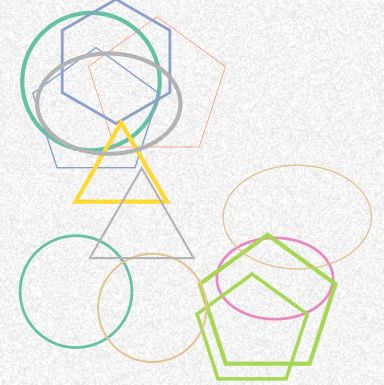[{"shape": "circle", "thickness": 3, "radius": 0.89, "center": [0.236, 0.788]}, {"shape": "circle", "thickness": 2, "radius": 0.73, "center": [0.197, 0.243]}, {"shape": "pentagon", "thickness": 0.5, "radius": 0.94, "center": [0.408, 0.77]}, {"shape": "pentagon", "thickness": 1, "radius": 0.86, "center": [0.249, 0.704]}, {"shape": "hexagon", "thickness": 2, "radius": 0.81, "center": [0.301, 0.84]}, {"shape": "oval", "thickness": 2, "radius": 0.75, "center": [0.714, 0.277]}, {"shape": "pentagon", "thickness": 2.5, "radius": 0.75, "center": [0.655, 0.138]}, {"shape": "pentagon", "thickness": 3, "radius": 0.93, "center": [0.695, 0.205]}, {"shape": "triangle", "thickness": 3, "radius": 0.68, "center": [0.315, 0.545]}, {"shape": "circle", "thickness": 1.5, "radius": 0.7, "center": [0.395, 0.2]}, {"shape": "oval", "thickness": 1, "radius": 0.96, "center": [0.772, 0.436]}, {"shape": "oval", "thickness": 3, "radius": 0.93, "center": [0.283, 0.731]}, {"shape": "triangle", "thickness": 1.5, "radius": 0.78, "center": [0.368, 0.407]}]